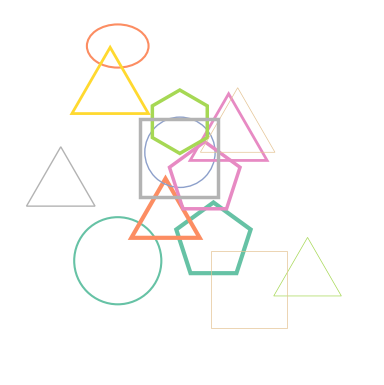[{"shape": "pentagon", "thickness": 3, "radius": 0.51, "center": [0.554, 0.373]}, {"shape": "circle", "thickness": 1.5, "radius": 0.57, "center": [0.306, 0.323]}, {"shape": "triangle", "thickness": 3, "radius": 0.51, "center": [0.43, 0.434]}, {"shape": "oval", "thickness": 1.5, "radius": 0.4, "center": [0.306, 0.881]}, {"shape": "circle", "thickness": 1, "radius": 0.46, "center": [0.467, 0.604]}, {"shape": "pentagon", "thickness": 2.5, "radius": 0.48, "center": [0.532, 0.536]}, {"shape": "triangle", "thickness": 2, "radius": 0.58, "center": [0.594, 0.641]}, {"shape": "triangle", "thickness": 0.5, "radius": 0.51, "center": [0.799, 0.282]}, {"shape": "hexagon", "thickness": 2.5, "radius": 0.41, "center": [0.467, 0.684]}, {"shape": "triangle", "thickness": 2, "radius": 0.57, "center": [0.286, 0.762]}, {"shape": "triangle", "thickness": 0.5, "radius": 0.56, "center": [0.617, 0.66]}, {"shape": "square", "thickness": 0.5, "radius": 0.5, "center": [0.647, 0.247]}, {"shape": "triangle", "thickness": 1, "radius": 0.51, "center": [0.158, 0.516]}, {"shape": "square", "thickness": 2.5, "radius": 0.51, "center": [0.465, 0.589]}]